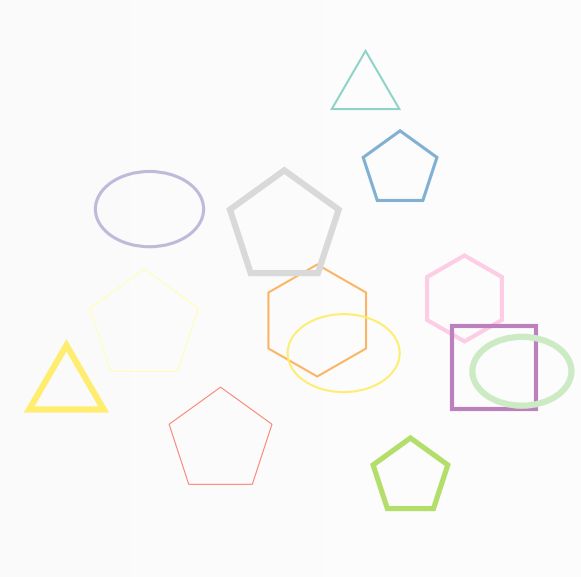[{"shape": "triangle", "thickness": 1, "radius": 0.34, "center": [0.629, 0.844]}, {"shape": "pentagon", "thickness": 0.5, "radius": 0.49, "center": [0.248, 0.435]}, {"shape": "oval", "thickness": 1.5, "radius": 0.47, "center": [0.257, 0.637]}, {"shape": "pentagon", "thickness": 0.5, "radius": 0.47, "center": [0.379, 0.236]}, {"shape": "pentagon", "thickness": 1.5, "radius": 0.33, "center": [0.688, 0.706]}, {"shape": "hexagon", "thickness": 1, "radius": 0.48, "center": [0.546, 0.444]}, {"shape": "pentagon", "thickness": 2.5, "radius": 0.34, "center": [0.706, 0.173]}, {"shape": "hexagon", "thickness": 2, "radius": 0.37, "center": [0.799, 0.482]}, {"shape": "pentagon", "thickness": 3, "radius": 0.49, "center": [0.489, 0.606]}, {"shape": "square", "thickness": 2, "radius": 0.36, "center": [0.85, 0.363]}, {"shape": "oval", "thickness": 3, "radius": 0.43, "center": [0.898, 0.356]}, {"shape": "oval", "thickness": 1, "radius": 0.48, "center": [0.591, 0.388]}, {"shape": "triangle", "thickness": 3, "radius": 0.37, "center": [0.114, 0.327]}]